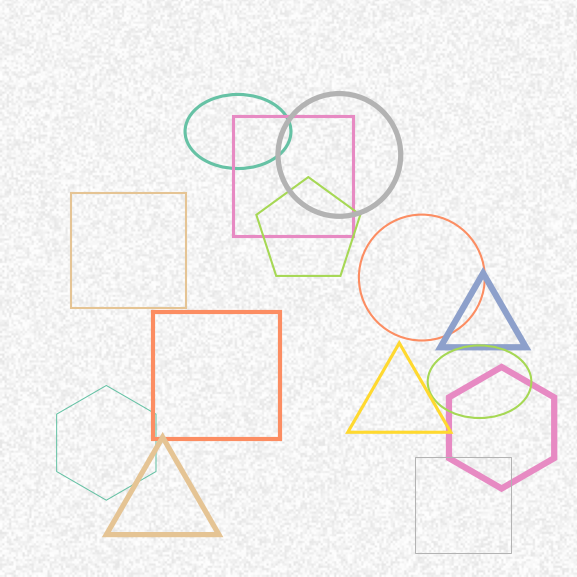[{"shape": "oval", "thickness": 1.5, "radius": 0.46, "center": [0.412, 0.771]}, {"shape": "hexagon", "thickness": 0.5, "radius": 0.5, "center": [0.184, 0.232]}, {"shape": "circle", "thickness": 1, "radius": 0.54, "center": [0.73, 0.519]}, {"shape": "square", "thickness": 2, "radius": 0.55, "center": [0.375, 0.348]}, {"shape": "triangle", "thickness": 3, "radius": 0.43, "center": [0.837, 0.441]}, {"shape": "square", "thickness": 1.5, "radius": 0.52, "center": [0.507, 0.694]}, {"shape": "hexagon", "thickness": 3, "radius": 0.53, "center": [0.869, 0.258]}, {"shape": "pentagon", "thickness": 1, "radius": 0.47, "center": [0.534, 0.598]}, {"shape": "oval", "thickness": 1, "radius": 0.45, "center": [0.83, 0.338]}, {"shape": "triangle", "thickness": 1.5, "radius": 0.51, "center": [0.691, 0.302]}, {"shape": "square", "thickness": 1, "radius": 0.5, "center": [0.223, 0.566]}, {"shape": "triangle", "thickness": 2.5, "radius": 0.56, "center": [0.282, 0.13]}, {"shape": "circle", "thickness": 2.5, "radius": 0.53, "center": [0.588, 0.731]}, {"shape": "square", "thickness": 0.5, "radius": 0.42, "center": [0.801, 0.124]}]